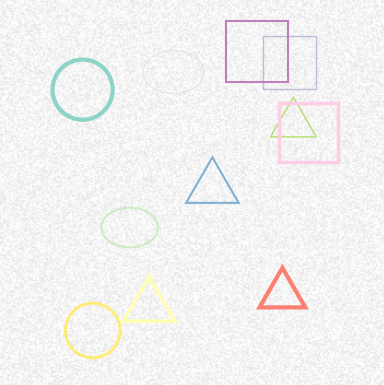[{"shape": "circle", "thickness": 3, "radius": 0.39, "center": [0.215, 0.767]}, {"shape": "triangle", "thickness": 2.5, "radius": 0.38, "center": [0.387, 0.204]}, {"shape": "square", "thickness": 1, "radius": 0.34, "center": [0.751, 0.839]}, {"shape": "triangle", "thickness": 3, "radius": 0.34, "center": [0.734, 0.236]}, {"shape": "triangle", "thickness": 1.5, "radius": 0.39, "center": [0.552, 0.512]}, {"shape": "triangle", "thickness": 1, "radius": 0.34, "center": [0.762, 0.679]}, {"shape": "square", "thickness": 2.5, "radius": 0.38, "center": [0.8, 0.655]}, {"shape": "oval", "thickness": 0.5, "radius": 0.4, "center": [0.45, 0.813]}, {"shape": "square", "thickness": 1.5, "radius": 0.4, "center": [0.668, 0.866]}, {"shape": "oval", "thickness": 1.5, "radius": 0.37, "center": [0.337, 0.409]}, {"shape": "circle", "thickness": 2, "radius": 0.36, "center": [0.241, 0.142]}]